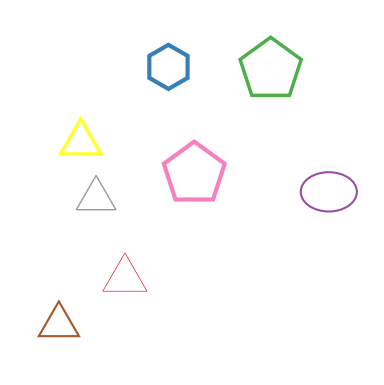[{"shape": "triangle", "thickness": 0.5, "radius": 0.33, "center": [0.324, 0.277]}, {"shape": "hexagon", "thickness": 3, "radius": 0.29, "center": [0.438, 0.826]}, {"shape": "pentagon", "thickness": 2.5, "radius": 0.42, "center": [0.703, 0.82]}, {"shape": "oval", "thickness": 1.5, "radius": 0.36, "center": [0.854, 0.502]}, {"shape": "triangle", "thickness": 2.5, "radius": 0.3, "center": [0.21, 0.63]}, {"shape": "triangle", "thickness": 1.5, "radius": 0.3, "center": [0.153, 0.157]}, {"shape": "pentagon", "thickness": 3, "radius": 0.42, "center": [0.505, 0.549]}, {"shape": "triangle", "thickness": 1, "radius": 0.3, "center": [0.25, 0.485]}]